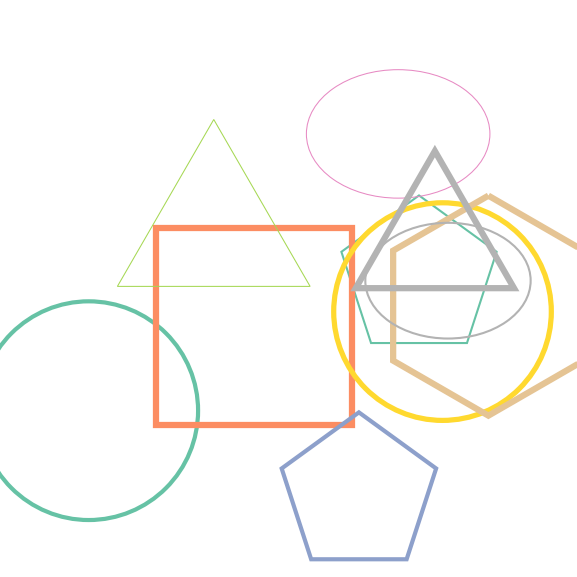[{"shape": "pentagon", "thickness": 1, "radius": 0.71, "center": [0.726, 0.519]}, {"shape": "circle", "thickness": 2, "radius": 0.95, "center": [0.154, 0.288]}, {"shape": "square", "thickness": 3, "radius": 0.85, "center": [0.44, 0.434]}, {"shape": "pentagon", "thickness": 2, "radius": 0.7, "center": [0.621, 0.144]}, {"shape": "oval", "thickness": 0.5, "radius": 0.79, "center": [0.689, 0.767]}, {"shape": "triangle", "thickness": 0.5, "radius": 0.96, "center": [0.37, 0.6]}, {"shape": "circle", "thickness": 2.5, "radius": 0.94, "center": [0.766, 0.46]}, {"shape": "hexagon", "thickness": 3, "radius": 0.95, "center": [0.846, 0.47]}, {"shape": "oval", "thickness": 1, "radius": 0.72, "center": [0.776, 0.513]}, {"shape": "triangle", "thickness": 3, "radius": 0.79, "center": [0.753, 0.579]}]